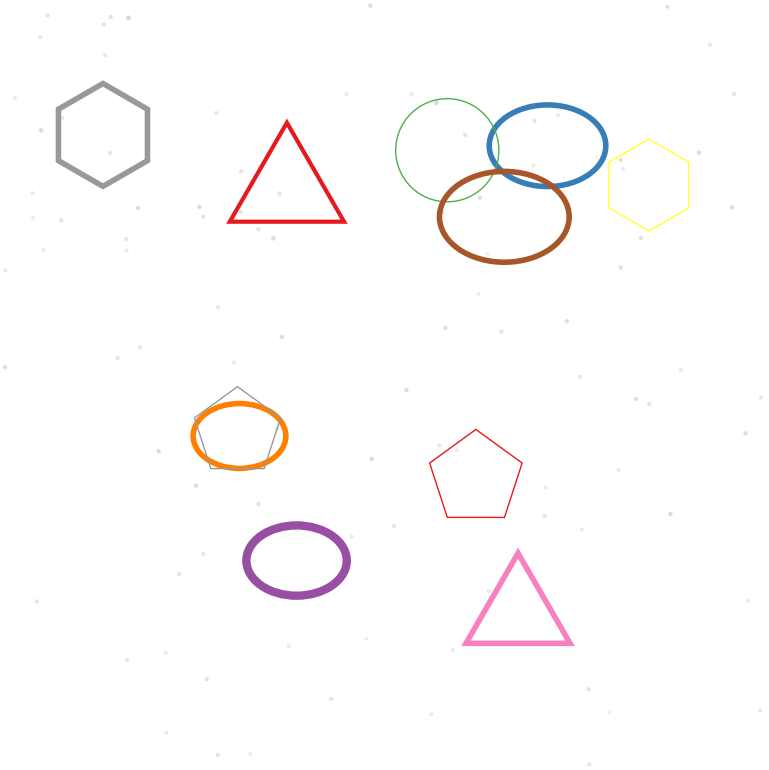[{"shape": "triangle", "thickness": 1.5, "radius": 0.43, "center": [0.373, 0.755]}, {"shape": "pentagon", "thickness": 0.5, "radius": 0.32, "center": [0.618, 0.379]}, {"shape": "oval", "thickness": 2, "radius": 0.38, "center": [0.711, 0.811]}, {"shape": "circle", "thickness": 0.5, "radius": 0.33, "center": [0.581, 0.805]}, {"shape": "oval", "thickness": 3, "radius": 0.33, "center": [0.385, 0.272]}, {"shape": "oval", "thickness": 2, "radius": 0.3, "center": [0.311, 0.434]}, {"shape": "hexagon", "thickness": 0.5, "radius": 0.3, "center": [0.843, 0.76]}, {"shape": "oval", "thickness": 2, "radius": 0.42, "center": [0.655, 0.718]}, {"shape": "triangle", "thickness": 2, "radius": 0.39, "center": [0.673, 0.204]}, {"shape": "pentagon", "thickness": 0.5, "radius": 0.29, "center": [0.308, 0.439]}, {"shape": "hexagon", "thickness": 2, "radius": 0.33, "center": [0.134, 0.825]}]